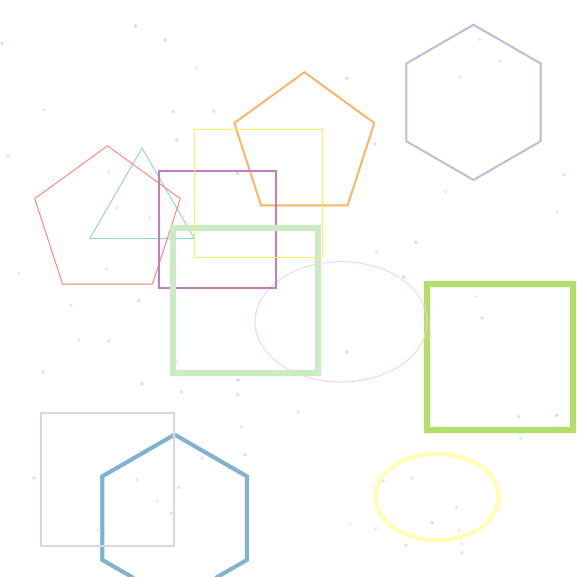[{"shape": "triangle", "thickness": 0.5, "radius": 0.52, "center": [0.246, 0.638]}, {"shape": "oval", "thickness": 2, "radius": 0.53, "center": [0.757, 0.139]}, {"shape": "hexagon", "thickness": 1, "radius": 0.67, "center": [0.82, 0.822]}, {"shape": "pentagon", "thickness": 0.5, "radius": 0.66, "center": [0.186, 0.614]}, {"shape": "hexagon", "thickness": 2, "radius": 0.72, "center": [0.302, 0.102]}, {"shape": "pentagon", "thickness": 1, "radius": 0.64, "center": [0.527, 0.747]}, {"shape": "square", "thickness": 3, "radius": 0.63, "center": [0.865, 0.381]}, {"shape": "oval", "thickness": 0.5, "radius": 0.74, "center": [0.591, 0.442]}, {"shape": "square", "thickness": 1, "radius": 0.58, "center": [0.186, 0.169]}, {"shape": "square", "thickness": 1, "radius": 0.51, "center": [0.377, 0.602]}, {"shape": "square", "thickness": 3, "radius": 0.63, "center": [0.425, 0.479]}, {"shape": "square", "thickness": 0.5, "radius": 0.55, "center": [0.447, 0.666]}]